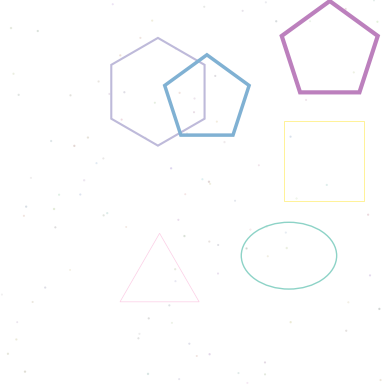[{"shape": "oval", "thickness": 1, "radius": 0.62, "center": [0.751, 0.336]}, {"shape": "hexagon", "thickness": 1.5, "radius": 0.7, "center": [0.41, 0.762]}, {"shape": "pentagon", "thickness": 2.5, "radius": 0.58, "center": [0.537, 0.742]}, {"shape": "triangle", "thickness": 0.5, "radius": 0.59, "center": [0.414, 0.275]}, {"shape": "pentagon", "thickness": 3, "radius": 0.66, "center": [0.856, 0.866]}, {"shape": "square", "thickness": 0.5, "radius": 0.52, "center": [0.842, 0.582]}]